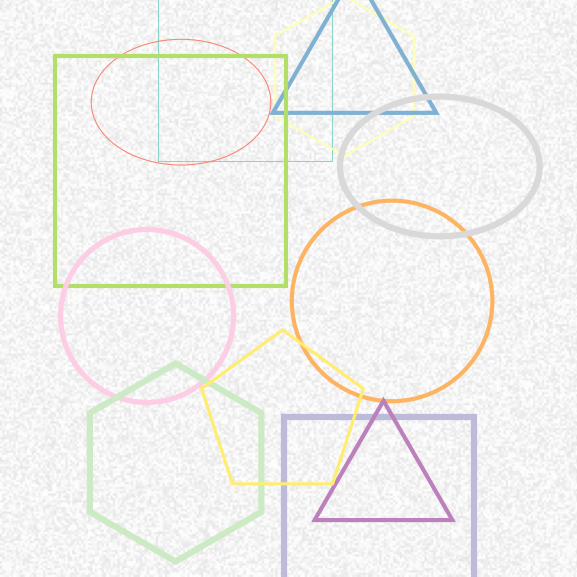[{"shape": "square", "thickness": 0.5, "radius": 0.75, "center": [0.424, 0.872]}, {"shape": "hexagon", "thickness": 1, "radius": 0.69, "center": [0.597, 0.867]}, {"shape": "square", "thickness": 3, "radius": 0.82, "center": [0.656, 0.113]}, {"shape": "oval", "thickness": 0.5, "radius": 0.78, "center": [0.313, 0.822]}, {"shape": "triangle", "thickness": 2, "radius": 0.82, "center": [0.614, 0.885]}, {"shape": "circle", "thickness": 2, "radius": 0.87, "center": [0.679, 0.478]}, {"shape": "square", "thickness": 2, "radius": 1.0, "center": [0.295, 0.702]}, {"shape": "circle", "thickness": 2.5, "radius": 0.75, "center": [0.255, 0.452]}, {"shape": "oval", "thickness": 3, "radius": 0.86, "center": [0.762, 0.711]}, {"shape": "triangle", "thickness": 2, "radius": 0.69, "center": [0.664, 0.167]}, {"shape": "hexagon", "thickness": 3, "radius": 0.86, "center": [0.304, 0.198]}, {"shape": "pentagon", "thickness": 1.5, "radius": 0.74, "center": [0.489, 0.281]}]